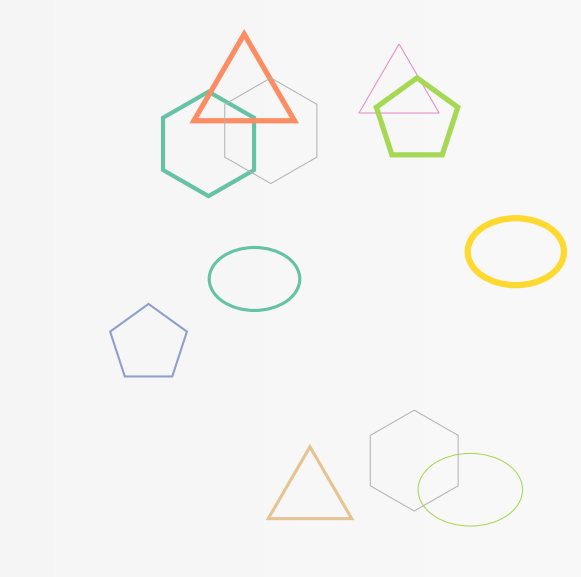[{"shape": "oval", "thickness": 1.5, "radius": 0.39, "center": [0.438, 0.516]}, {"shape": "hexagon", "thickness": 2, "radius": 0.45, "center": [0.359, 0.75]}, {"shape": "triangle", "thickness": 2.5, "radius": 0.5, "center": [0.42, 0.84]}, {"shape": "pentagon", "thickness": 1, "radius": 0.35, "center": [0.256, 0.403]}, {"shape": "triangle", "thickness": 0.5, "radius": 0.4, "center": [0.687, 0.843]}, {"shape": "pentagon", "thickness": 2.5, "radius": 0.37, "center": [0.718, 0.791]}, {"shape": "oval", "thickness": 0.5, "radius": 0.45, "center": [0.809, 0.151]}, {"shape": "oval", "thickness": 3, "radius": 0.41, "center": [0.887, 0.563]}, {"shape": "triangle", "thickness": 1.5, "radius": 0.41, "center": [0.533, 0.143]}, {"shape": "hexagon", "thickness": 0.5, "radius": 0.44, "center": [0.713, 0.202]}, {"shape": "hexagon", "thickness": 0.5, "radius": 0.46, "center": [0.466, 0.773]}]